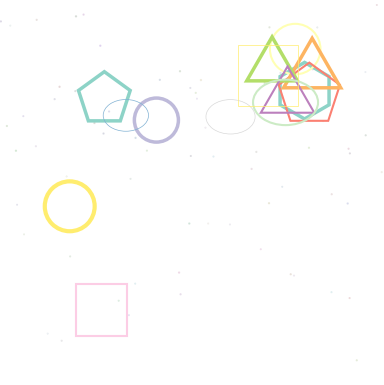[{"shape": "pentagon", "thickness": 2.5, "radius": 0.35, "center": [0.271, 0.743]}, {"shape": "hexagon", "thickness": 2.5, "radius": 0.37, "center": [0.791, 0.764]}, {"shape": "circle", "thickness": 1.5, "radius": 0.33, "center": [0.767, 0.872]}, {"shape": "circle", "thickness": 2.5, "radius": 0.29, "center": [0.406, 0.688]}, {"shape": "pentagon", "thickness": 1.5, "radius": 0.42, "center": [0.803, 0.754]}, {"shape": "oval", "thickness": 0.5, "radius": 0.29, "center": [0.327, 0.7]}, {"shape": "triangle", "thickness": 2.5, "radius": 0.43, "center": [0.811, 0.815]}, {"shape": "triangle", "thickness": 2.5, "radius": 0.38, "center": [0.707, 0.828]}, {"shape": "square", "thickness": 1.5, "radius": 0.33, "center": [0.264, 0.195]}, {"shape": "oval", "thickness": 0.5, "radius": 0.32, "center": [0.599, 0.697]}, {"shape": "triangle", "thickness": 1.5, "radius": 0.4, "center": [0.747, 0.747]}, {"shape": "oval", "thickness": 1.5, "radius": 0.42, "center": [0.742, 0.734]}, {"shape": "square", "thickness": 0.5, "radius": 0.39, "center": [0.697, 0.804]}, {"shape": "circle", "thickness": 3, "radius": 0.32, "center": [0.181, 0.464]}]